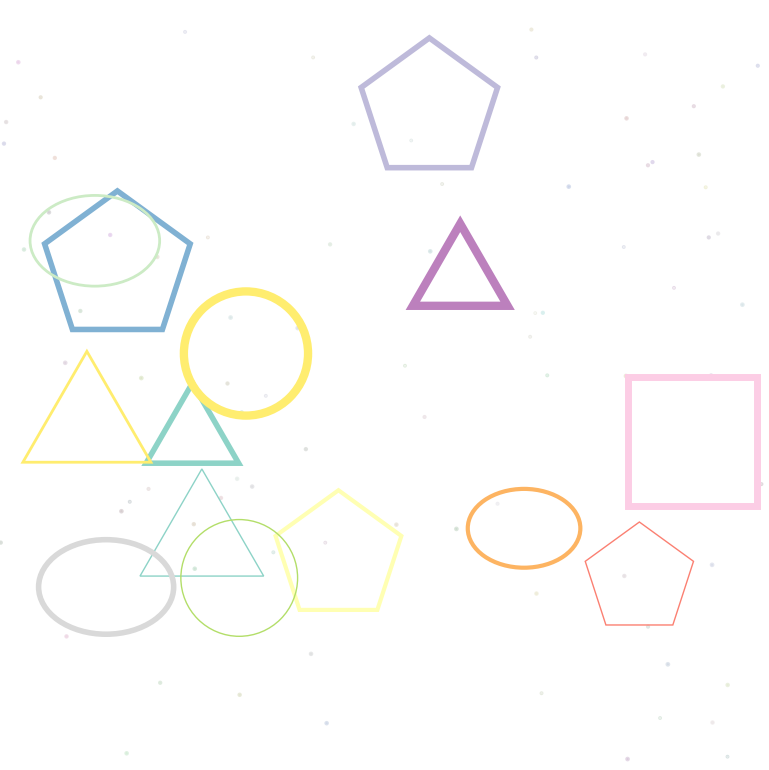[{"shape": "triangle", "thickness": 0.5, "radius": 0.46, "center": [0.262, 0.298]}, {"shape": "triangle", "thickness": 2, "radius": 0.35, "center": [0.25, 0.433]}, {"shape": "pentagon", "thickness": 1.5, "radius": 0.43, "center": [0.44, 0.277]}, {"shape": "pentagon", "thickness": 2, "radius": 0.47, "center": [0.558, 0.858]}, {"shape": "pentagon", "thickness": 0.5, "radius": 0.37, "center": [0.83, 0.248]}, {"shape": "pentagon", "thickness": 2, "radius": 0.5, "center": [0.152, 0.653]}, {"shape": "oval", "thickness": 1.5, "radius": 0.37, "center": [0.681, 0.314]}, {"shape": "circle", "thickness": 0.5, "radius": 0.38, "center": [0.311, 0.249]}, {"shape": "square", "thickness": 2.5, "radius": 0.42, "center": [0.899, 0.426]}, {"shape": "oval", "thickness": 2, "radius": 0.44, "center": [0.138, 0.238]}, {"shape": "triangle", "thickness": 3, "radius": 0.36, "center": [0.598, 0.638]}, {"shape": "oval", "thickness": 1, "radius": 0.42, "center": [0.123, 0.687]}, {"shape": "triangle", "thickness": 1, "radius": 0.48, "center": [0.113, 0.448]}, {"shape": "circle", "thickness": 3, "radius": 0.4, "center": [0.319, 0.541]}]